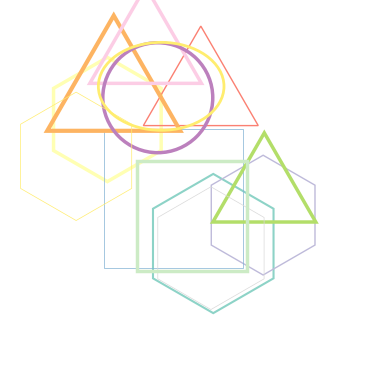[{"shape": "hexagon", "thickness": 1.5, "radius": 0.9, "center": [0.554, 0.367]}, {"shape": "hexagon", "thickness": 2.5, "radius": 0.81, "center": [0.279, 0.69]}, {"shape": "hexagon", "thickness": 1, "radius": 0.78, "center": [0.683, 0.441]}, {"shape": "triangle", "thickness": 1, "radius": 0.86, "center": [0.522, 0.76]}, {"shape": "square", "thickness": 0.5, "radius": 0.9, "center": [0.45, 0.485]}, {"shape": "triangle", "thickness": 3, "radius": 1.0, "center": [0.295, 0.76]}, {"shape": "triangle", "thickness": 2.5, "radius": 0.77, "center": [0.687, 0.501]}, {"shape": "triangle", "thickness": 2.5, "radius": 0.84, "center": [0.378, 0.867]}, {"shape": "hexagon", "thickness": 0.5, "radius": 0.8, "center": [0.548, 0.355]}, {"shape": "circle", "thickness": 2.5, "radius": 0.71, "center": [0.41, 0.746]}, {"shape": "square", "thickness": 2.5, "radius": 0.71, "center": [0.499, 0.438]}, {"shape": "hexagon", "thickness": 0.5, "radius": 0.83, "center": [0.198, 0.594]}, {"shape": "oval", "thickness": 2, "radius": 0.82, "center": [0.419, 0.776]}]